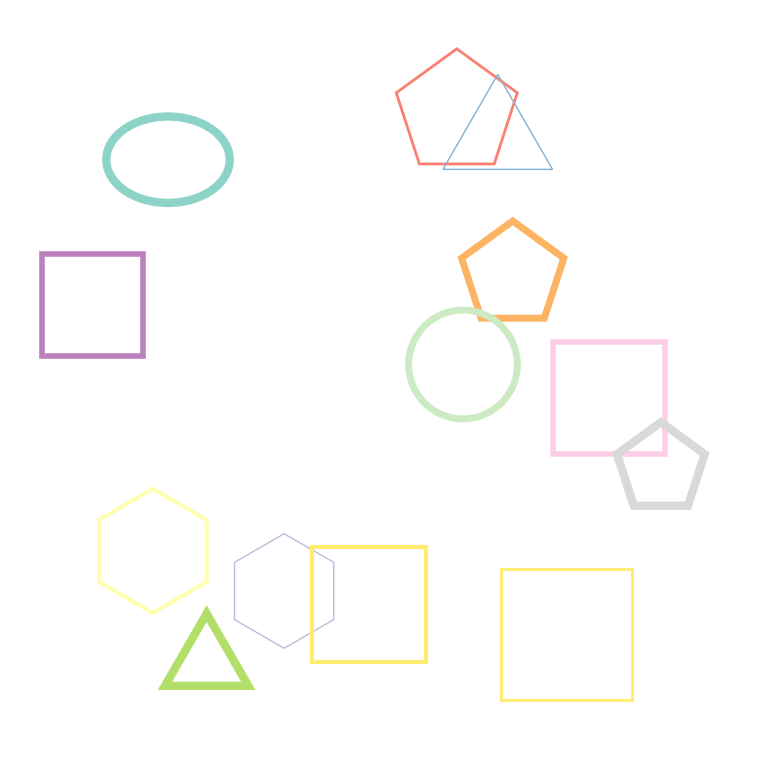[{"shape": "oval", "thickness": 3, "radius": 0.4, "center": [0.218, 0.793]}, {"shape": "hexagon", "thickness": 1.5, "radius": 0.4, "center": [0.198, 0.285]}, {"shape": "hexagon", "thickness": 0.5, "radius": 0.37, "center": [0.369, 0.232]}, {"shape": "pentagon", "thickness": 1, "radius": 0.41, "center": [0.593, 0.854]}, {"shape": "triangle", "thickness": 0.5, "radius": 0.41, "center": [0.646, 0.821]}, {"shape": "pentagon", "thickness": 2.5, "radius": 0.35, "center": [0.666, 0.643]}, {"shape": "triangle", "thickness": 3, "radius": 0.31, "center": [0.268, 0.141]}, {"shape": "square", "thickness": 2, "radius": 0.36, "center": [0.791, 0.483]}, {"shape": "pentagon", "thickness": 3, "radius": 0.3, "center": [0.858, 0.392]}, {"shape": "square", "thickness": 2, "radius": 0.33, "center": [0.12, 0.604]}, {"shape": "circle", "thickness": 2.5, "radius": 0.35, "center": [0.601, 0.527]}, {"shape": "square", "thickness": 1, "radius": 0.43, "center": [0.736, 0.176]}, {"shape": "square", "thickness": 1.5, "radius": 0.37, "center": [0.479, 0.215]}]